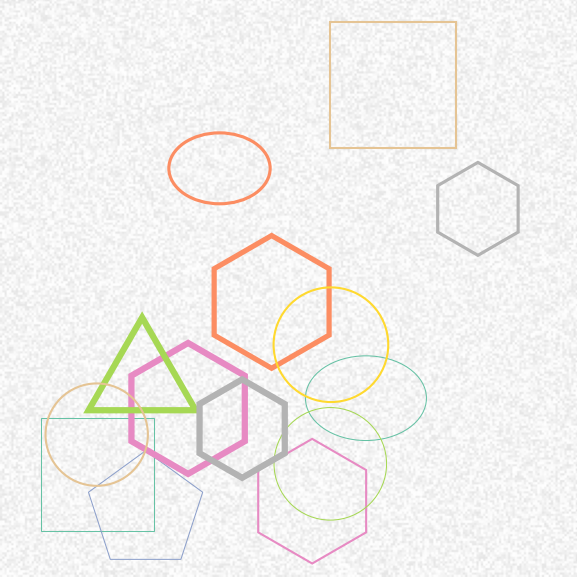[{"shape": "oval", "thickness": 0.5, "radius": 0.52, "center": [0.634, 0.31]}, {"shape": "square", "thickness": 0.5, "radius": 0.49, "center": [0.169, 0.177]}, {"shape": "hexagon", "thickness": 2.5, "radius": 0.57, "center": [0.47, 0.476]}, {"shape": "oval", "thickness": 1.5, "radius": 0.44, "center": [0.38, 0.708]}, {"shape": "pentagon", "thickness": 0.5, "radius": 0.52, "center": [0.252, 0.115]}, {"shape": "hexagon", "thickness": 1, "radius": 0.54, "center": [0.541, 0.131]}, {"shape": "hexagon", "thickness": 3, "radius": 0.57, "center": [0.326, 0.292]}, {"shape": "circle", "thickness": 0.5, "radius": 0.49, "center": [0.572, 0.196]}, {"shape": "triangle", "thickness": 3, "radius": 0.54, "center": [0.246, 0.342]}, {"shape": "circle", "thickness": 1, "radius": 0.5, "center": [0.573, 0.402]}, {"shape": "square", "thickness": 1, "radius": 0.55, "center": [0.681, 0.852]}, {"shape": "circle", "thickness": 1, "radius": 0.44, "center": [0.167, 0.247]}, {"shape": "hexagon", "thickness": 1.5, "radius": 0.4, "center": [0.828, 0.637]}, {"shape": "hexagon", "thickness": 3, "radius": 0.43, "center": [0.419, 0.257]}]